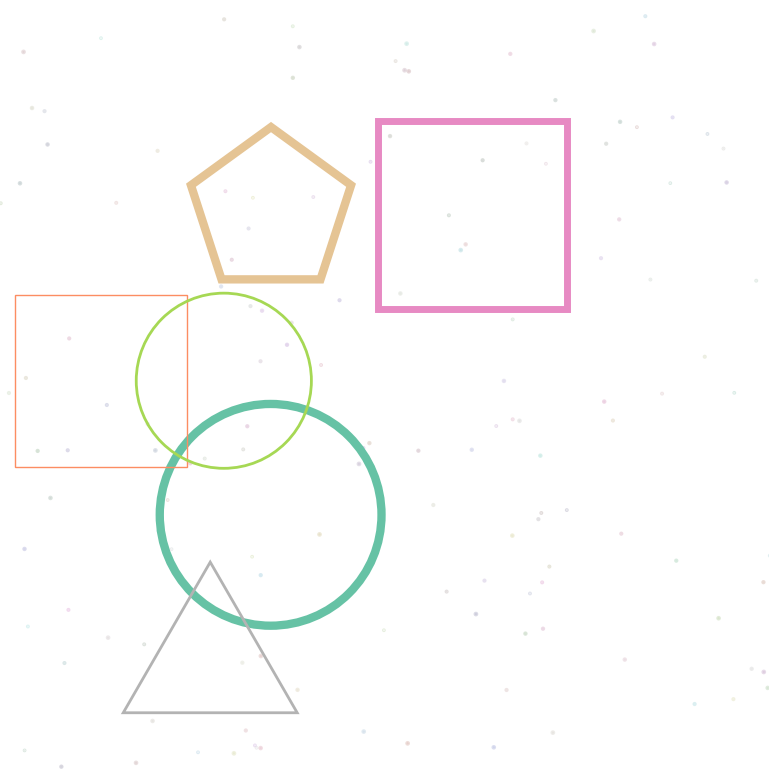[{"shape": "circle", "thickness": 3, "radius": 0.72, "center": [0.351, 0.331]}, {"shape": "square", "thickness": 0.5, "radius": 0.56, "center": [0.131, 0.505]}, {"shape": "square", "thickness": 2.5, "radius": 0.61, "center": [0.614, 0.721]}, {"shape": "circle", "thickness": 1, "radius": 0.57, "center": [0.291, 0.506]}, {"shape": "pentagon", "thickness": 3, "radius": 0.55, "center": [0.352, 0.726]}, {"shape": "triangle", "thickness": 1, "radius": 0.65, "center": [0.273, 0.14]}]